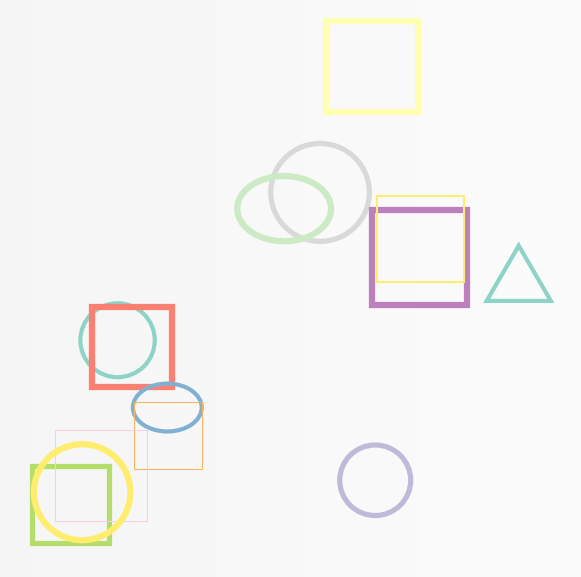[{"shape": "triangle", "thickness": 2, "radius": 0.32, "center": [0.892, 0.51]}, {"shape": "circle", "thickness": 2, "radius": 0.32, "center": [0.202, 0.41]}, {"shape": "square", "thickness": 3, "radius": 0.4, "center": [0.639, 0.884]}, {"shape": "circle", "thickness": 2.5, "radius": 0.31, "center": [0.646, 0.168]}, {"shape": "square", "thickness": 3, "radius": 0.34, "center": [0.227, 0.399]}, {"shape": "oval", "thickness": 2, "radius": 0.3, "center": [0.288, 0.293]}, {"shape": "square", "thickness": 0.5, "radius": 0.29, "center": [0.289, 0.245]}, {"shape": "square", "thickness": 2.5, "radius": 0.33, "center": [0.121, 0.125]}, {"shape": "square", "thickness": 0.5, "radius": 0.39, "center": [0.173, 0.176]}, {"shape": "circle", "thickness": 2.5, "radius": 0.42, "center": [0.551, 0.666]}, {"shape": "square", "thickness": 3, "radius": 0.41, "center": [0.722, 0.553]}, {"shape": "oval", "thickness": 3, "radius": 0.4, "center": [0.489, 0.638]}, {"shape": "circle", "thickness": 3, "radius": 0.42, "center": [0.141, 0.147]}, {"shape": "square", "thickness": 1, "radius": 0.37, "center": [0.724, 0.585]}]